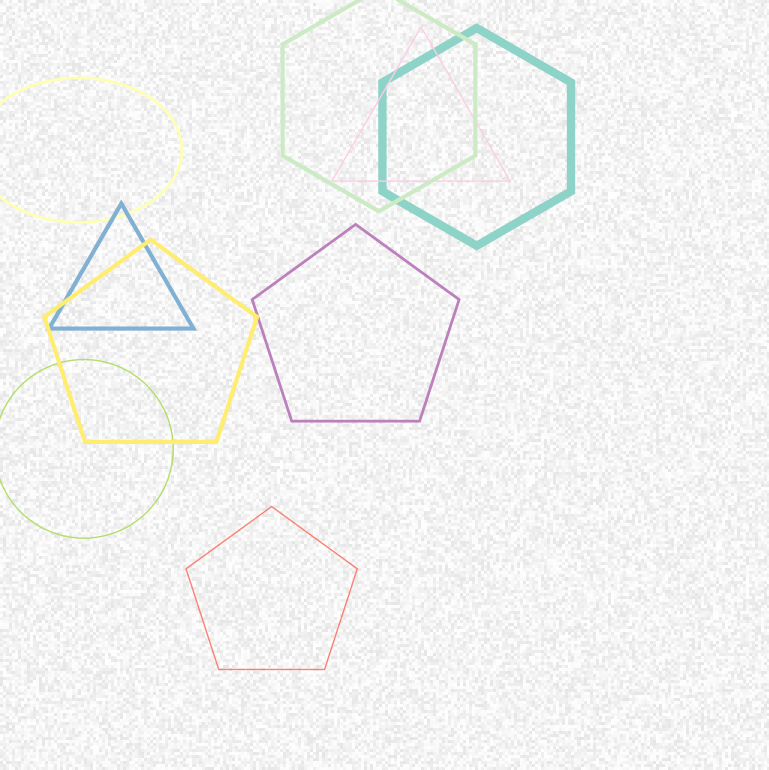[{"shape": "hexagon", "thickness": 3, "radius": 0.71, "center": [0.619, 0.822]}, {"shape": "oval", "thickness": 1, "radius": 0.67, "center": [0.102, 0.805]}, {"shape": "pentagon", "thickness": 0.5, "radius": 0.58, "center": [0.353, 0.225]}, {"shape": "triangle", "thickness": 1.5, "radius": 0.54, "center": [0.158, 0.627]}, {"shape": "circle", "thickness": 0.5, "radius": 0.58, "center": [0.109, 0.417]}, {"shape": "triangle", "thickness": 0.5, "radius": 0.67, "center": [0.547, 0.832]}, {"shape": "pentagon", "thickness": 1, "radius": 0.71, "center": [0.462, 0.567]}, {"shape": "hexagon", "thickness": 1.5, "radius": 0.72, "center": [0.492, 0.87]}, {"shape": "pentagon", "thickness": 1.5, "radius": 0.73, "center": [0.196, 0.544]}]